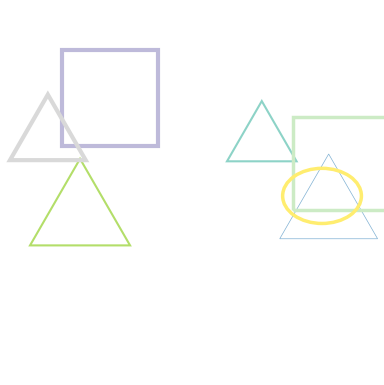[{"shape": "triangle", "thickness": 1.5, "radius": 0.52, "center": [0.68, 0.633]}, {"shape": "square", "thickness": 3, "radius": 0.62, "center": [0.287, 0.745]}, {"shape": "triangle", "thickness": 0.5, "radius": 0.73, "center": [0.854, 0.453]}, {"shape": "triangle", "thickness": 1.5, "radius": 0.75, "center": [0.208, 0.438]}, {"shape": "triangle", "thickness": 3, "radius": 0.57, "center": [0.124, 0.641]}, {"shape": "square", "thickness": 2.5, "radius": 0.61, "center": [0.882, 0.575]}, {"shape": "oval", "thickness": 2.5, "radius": 0.51, "center": [0.836, 0.491]}]